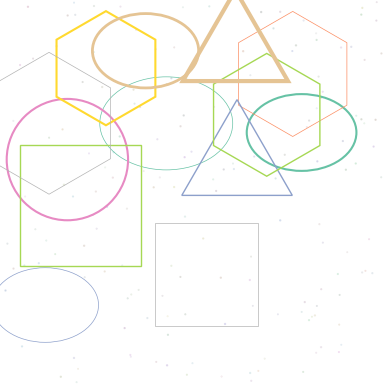[{"shape": "oval", "thickness": 1.5, "radius": 0.71, "center": [0.783, 0.656]}, {"shape": "oval", "thickness": 0.5, "radius": 0.86, "center": [0.432, 0.68]}, {"shape": "hexagon", "thickness": 0.5, "radius": 0.81, "center": [0.76, 0.808]}, {"shape": "oval", "thickness": 0.5, "radius": 0.69, "center": [0.117, 0.208]}, {"shape": "triangle", "thickness": 1, "radius": 0.83, "center": [0.616, 0.575]}, {"shape": "circle", "thickness": 1.5, "radius": 0.79, "center": [0.175, 0.585]}, {"shape": "square", "thickness": 1, "radius": 0.79, "center": [0.21, 0.466]}, {"shape": "hexagon", "thickness": 1, "radius": 0.8, "center": [0.693, 0.702]}, {"shape": "hexagon", "thickness": 1.5, "radius": 0.74, "center": [0.275, 0.823]}, {"shape": "oval", "thickness": 2, "radius": 0.69, "center": [0.378, 0.868]}, {"shape": "triangle", "thickness": 3, "radius": 0.79, "center": [0.611, 0.868]}, {"shape": "hexagon", "thickness": 0.5, "radius": 0.92, "center": [0.127, 0.68]}, {"shape": "square", "thickness": 0.5, "radius": 0.67, "center": [0.536, 0.287]}]